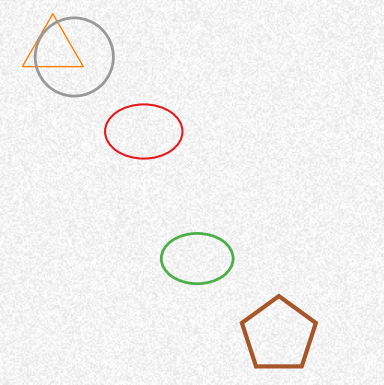[{"shape": "oval", "thickness": 1.5, "radius": 0.5, "center": [0.373, 0.658]}, {"shape": "oval", "thickness": 2, "radius": 0.47, "center": [0.512, 0.328]}, {"shape": "triangle", "thickness": 1, "radius": 0.46, "center": [0.137, 0.873]}, {"shape": "pentagon", "thickness": 3, "radius": 0.5, "center": [0.724, 0.13]}, {"shape": "circle", "thickness": 2, "radius": 0.51, "center": [0.193, 0.852]}]